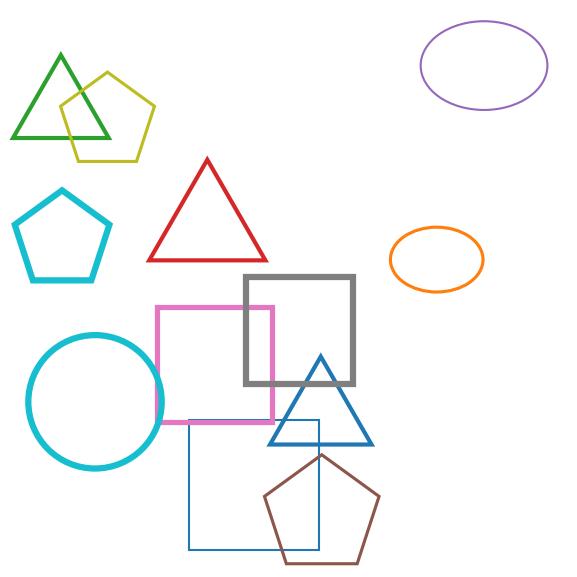[{"shape": "triangle", "thickness": 2, "radius": 0.51, "center": [0.555, 0.28]}, {"shape": "square", "thickness": 1, "radius": 0.56, "center": [0.44, 0.159]}, {"shape": "oval", "thickness": 1.5, "radius": 0.4, "center": [0.756, 0.55]}, {"shape": "triangle", "thickness": 2, "radius": 0.48, "center": [0.105, 0.808]}, {"shape": "triangle", "thickness": 2, "radius": 0.58, "center": [0.359, 0.606]}, {"shape": "oval", "thickness": 1, "radius": 0.55, "center": [0.838, 0.886]}, {"shape": "pentagon", "thickness": 1.5, "radius": 0.52, "center": [0.557, 0.107]}, {"shape": "square", "thickness": 2.5, "radius": 0.5, "center": [0.371, 0.368]}, {"shape": "square", "thickness": 3, "radius": 0.46, "center": [0.518, 0.426]}, {"shape": "pentagon", "thickness": 1.5, "radius": 0.43, "center": [0.186, 0.789]}, {"shape": "pentagon", "thickness": 3, "radius": 0.43, "center": [0.108, 0.583]}, {"shape": "circle", "thickness": 3, "radius": 0.58, "center": [0.165, 0.303]}]